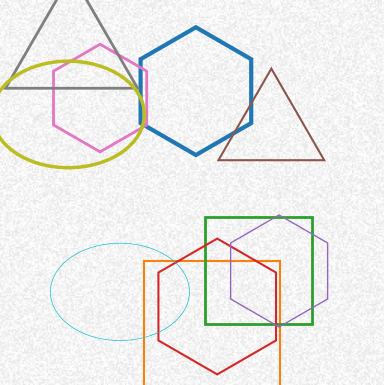[{"shape": "hexagon", "thickness": 3, "radius": 0.83, "center": [0.509, 0.763]}, {"shape": "square", "thickness": 1.5, "radius": 0.89, "center": [0.55, 0.145]}, {"shape": "square", "thickness": 2, "radius": 0.7, "center": [0.672, 0.297]}, {"shape": "hexagon", "thickness": 1.5, "radius": 0.88, "center": [0.564, 0.204]}, {"shape": "hexagon", "thickness": 1, "radius": 0.73, "center": [0.725, 0.296]}, {"shape": "triangle", "thickness": 1.5, "radius": 0.79, "center": [0.705, 0.663]}, {"shape": "hexagon", "thickness": 2, "radius": 0.7, "center": [0.26, 0.745]}, {"shape": "triangle", "thickness": 2, "radius": 0.99, "center": [0.186, 0.87]}, {"shape": "oval", "thickness": 2.5, "radius": 0.99, "center": [0.177, 0.703]}, {"shape": "oval", "thickness": 0.5, "radius": 0.9, "center": [0.312, 0.242]}]